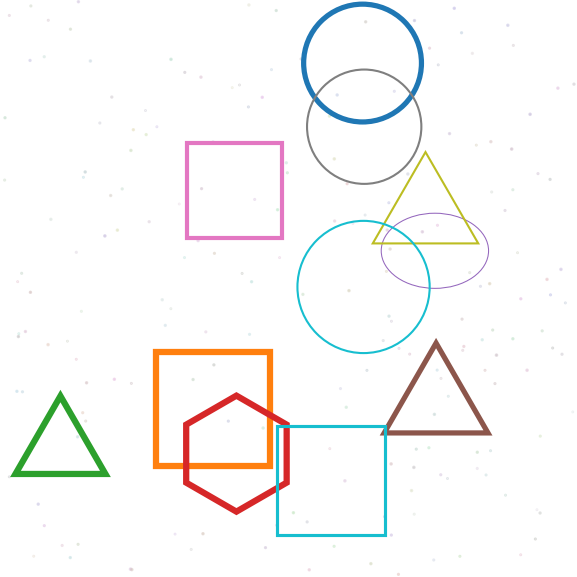[{"shape": "circle", "thickness": 2.5, "radius": 0.51, "center": [0.628, 0.89]}, {"shape": "square", "thickness": 3, "radius": 0.5, "center": [0.369, 0.291]}, {"shape": "triangle", "thickness": 3, "radius": 0.45, "center": [0.105, 0.223]}, {"shape": "hexagon", "thickness": 3, "radius": 0.5, "center": [0.409, 0.214]}, {"shape": "oval", "thickness": 0.5, "radius": 0.46, "center": [0.753, 0.565]}, {"shape": "triangle", "thickness": 2.5, "radius": 0.52, "center": [0.755, 0.301]}, {"shape": "square", "thickness": 2, "radius": 0.41, "center": [0.406, 0.669]}, {"shape": "circle", "thickness": 1, "radius": 0.49, "center": [0.631, 0.78]}, {"shape": "triangle", "thickness": 1, "radius": 0.53, "center": [0.737, 0.63]}, {"shape": "circle", "thickness": 1, "radius": 0.57, "center": [0.63, 0.502]}, {"shape": "square", "thickness": 1.5, "radius": 0.47, "center": [0.573, 0.167]}]